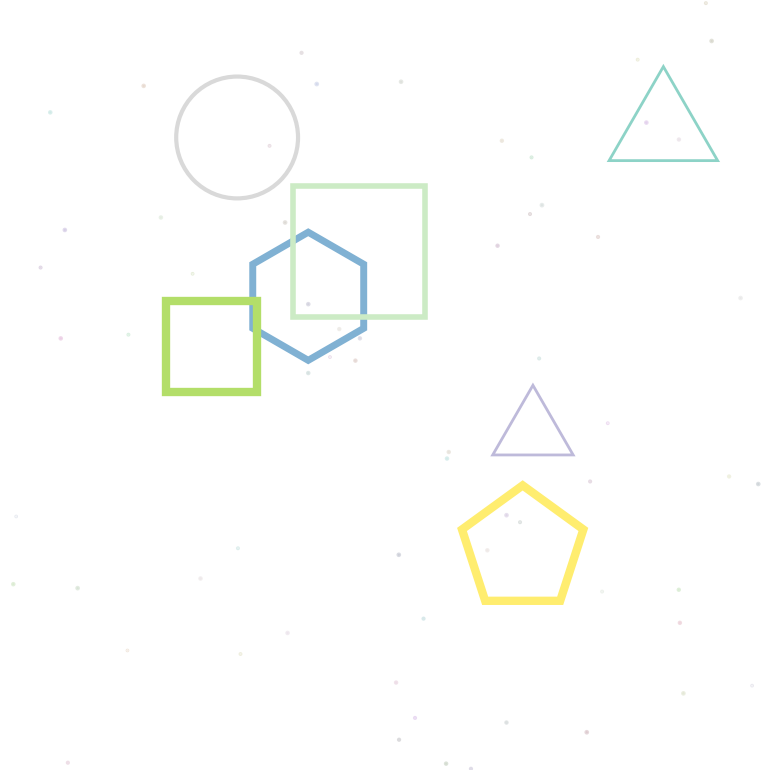[{"shape": "triangle", "thickness": 1, "radius": 0.41, "center": [0.862, 0.832]}, {"shape": "triangle", "thickness": 1, "radius": 0.3, "center": [0.692, 0.439]}, {"shape": "hexagon", "thickness": 2.5, "radius": 0.42, "center": [0.4, 0.615]}, {"shape": "square", "thickness": 3, "radius": 0.3, "center": [0.275, 0.55]}, {"shape": "circle", "thickness": 1.5, "radius": 0.4, "center": [0.308, 0.821]}, {"shape": "square", "thickness": 2, "radius": 0.43, "center": [0.466, 0.673]}, {"shape": "pentagon", "thickness": 3, "radius": 0.41, "center": [0.679, 0.287]}]